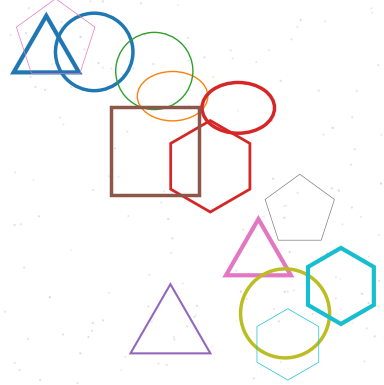[{"shape": "circle", "thickness": 2.5, "radius": 0.5, "center": [0.245, 0.865]}, {"shape": "triangle", "thickness": 3, "radius": 0.49, "center": [0.12, 0.861]}, {"shape": "oval", "thickness": 1, "radius": 0.46, "center": [0.448, 0.75]}, {"shape": "circle", "thickness": 1, "radius": 0.5, "center": [0.401, 0.816]}, {"shape": "oval", "thickness": 2.5, "radius": 0.47, "center": [0.619, 0.72]}, {"shape": "hexagon", "thickness": 2, "radius": 0.59, "center": [0.546, 0.568]}, {"shape": "triangle", "thickness": 1.5, "radius": 0.6, "center": [0.443, 0.142]}, {"shape": "square", "thickness": 2.5, "radius": 0.57, "center": [0.403, 0.608]}, {"shape": "triangle", "thickness": 3, "radius": 0.49, "center": [0.671, 0.334]}, {"shape": "pentagon", "thickness": 0.5, "radius": 0.54, "center": [0.145, 0.896]}, {"shape": "pentagon", "thickness": 0.5, "radius": 0.47, "center": [0.779, 0.453]}, {"shape": "circle", "thickness": 2.5, "radius": 0.58, "center": [0.74, 0.186]}, {"shape": "hexagon", "thickness": 3, "radius": 0.49, "center": [0.885, 0.257]}, {"shape": "hexagon", "thickness": 0.5, "radius": 0.46, "center": [0.748, 0.105]}]